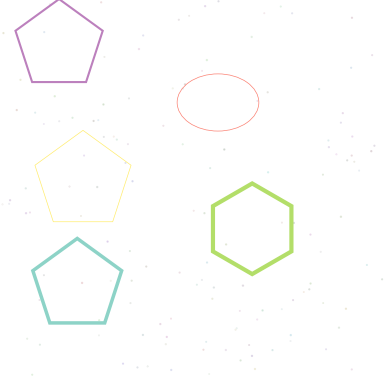[{"shape": "pentagon", "thickness": 2.5, "radius": 0.61, "center": [0.201, 0.259]}, {"shape": "oval", "thickness": 0.5, "radius": 0.53, "center": [0.566, 0.734]}, {"shape": "hexagon", "thickness": 3, "radius": 0.59, "center": [0.655, 0.406]}, {"shape": "pentagon", "thickness": 1.5, "radius": 0.6, "center": [0.153, 0.883]}, {"shape": "pentagon", "thickness": 0.5, "radius": 0.66, "center": [0.216, 0.53]}]